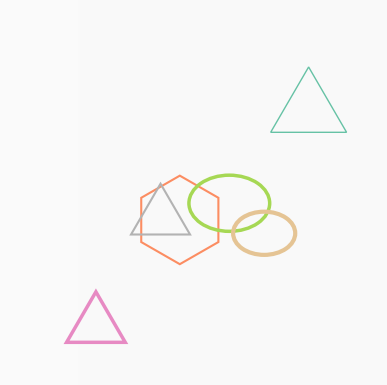[{"shape": "triangle", "thickness": 1, "radius": 0.57, "center": [0.796, 0.713]}, {"shape": "hexagon", "thickness": 1.5, "radius": 0.57, "center": [0.464, 0.429]}, {"shape": "triangle", "thickness": 2.5, "radius": 0.44, "center": [0.248, 0.155]}, {"shape": "oval", "thickness": 2.5, "radius": 0.52, "center": [0.592, 0.472]}, {"shape": "oval", "thickness": 3, "radius": 0.4, "center": [0.682, 0.394]}, {"shape": "triangle", "thickness": 1.5, "radius": 0.44, "center": [0.414, 0.435]}]